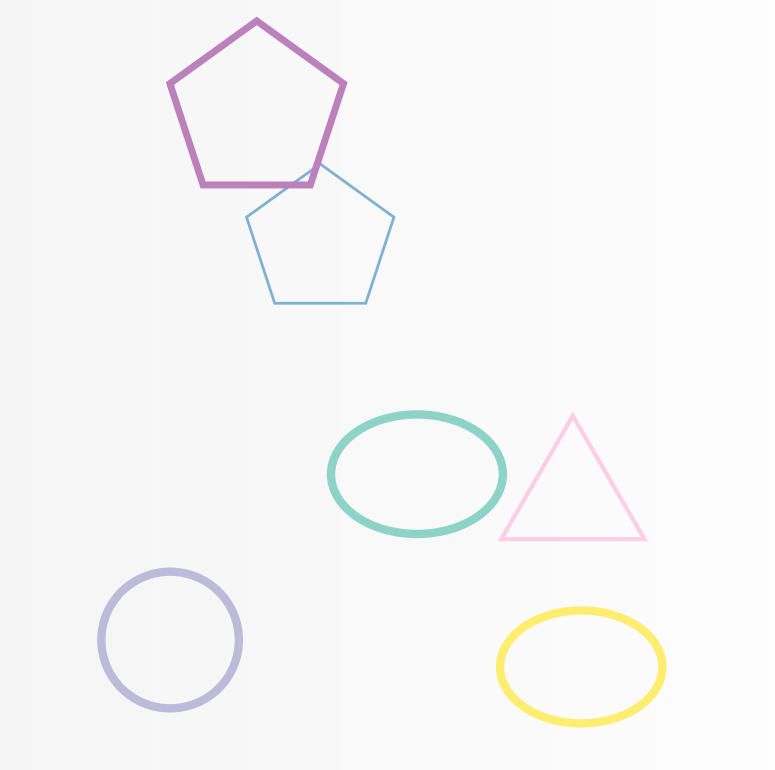[{"shape": "oval", "thickness": 3, "radius": 0.55, "center": [0.538, 0.384]}, {"shape": "circle", "thickness": 3, "radius": 0.44, "center": [0.22, 0.169]}, {"shape": "pentagon", "thickness": 1, "radius": 0.5, "center": [0.413, 0.687]}, {"shape": "triangle", "thickness": 1.5, "radius": 0.53, "center": [0.739, 0.353]}, {"shape": "pentagon", "thickness": 2.5, "radius": 0.59, "center": [0.331, 0.855]}, {"shape": "oval", "thickness": 3, "radius": 0.52, "center": [0.75, 0.134]}]